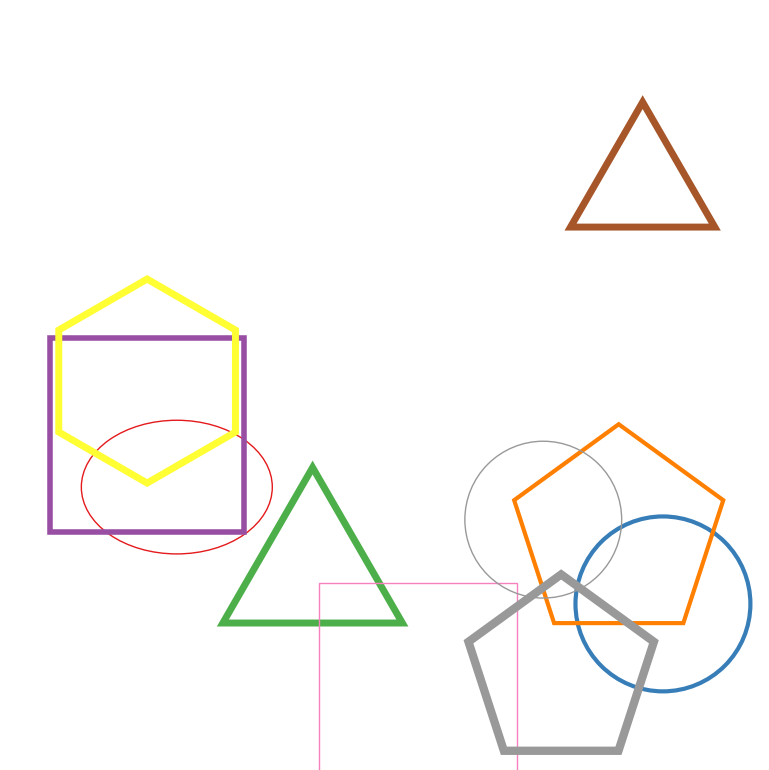[{"shape": "oval", "thickness": 0.5, "radius": 0.62, "center": [0.23, 0.367]}, {"shape": "circle", "thickness": 1.5, "radius": 0.57, "center": [0.861, 0.216]}, {"shape": "triangle", "thickness": 2.5, "radius": 0.67, "center": [0.406, 0.258]}, {"shape": "square", "thickness": 2, "radius": 0.63, "center": [0.191, 0.435]}, {"shape": "pentagon", "thickness": 1.5, "radius": 0.71, "center": [0.804, 0.306]}, {"shape": "hexagon", "thickness": 2.5, "radius": 0.66, "center": [0.191, 0.505]}, {"shape": "triangle", "thickness": 2.5, "radius": 0.54, "center": [0.835, 0.759]}, {"shape": "square", "thickness": 0.5, "radius": 0.64, "center": [0.543, 0.114]}, {"shape": "pentagon", "thickness": 3, "radius": 0.63, "center": [0.729, 0.127]}, {"shape": "circle", "thickness": 0.5, "radius": 0.51, "center": [0.706, 0.325]}]